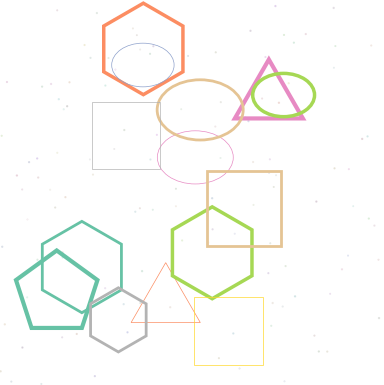[{"shape": "pentagon", "thickness": 3, "radius": 0.56, "center": [0.147, 0.238]}, {"shape": "hexagon", "thickness": 2, "radius": 0.59, "center": [0.213, 0.306]}, {"shape": "triangle", "thickness": 0.5, "radius": 0.52, "center": [0.43, 0.214]}, {"shape": "hexagon", "thickness": 2.5, "radius": 0.59, "center": [0.372, 0.873]}, {"shape": "oval", "thickness": 0.5, "radius": 0.41, "center": [0.371, 0.831]}, {"shape": "oval", "thickness": 0.5, "radius": 0.49, "center": [0.507, 0.591]}, {"shape": "triangle", "thickness": 3, "radius": 0.51, "center": [0.698, 0.743]}, {"shape": "oval", "thickness": 2.5, "radius": 0.4, "center": [0.737, 0.753]}, {"shape": "hexagon", "thickness": 2.5, "radius": 0.6, "center": [0.551, 0.343]}, {"shape": "square", "thickness": 0.5, "radius": 0.45, "center": [0.593, 0.14]}, {"shape": "square", "thickness": 2, "radius": 0.48, "center": [0.634, 0.458]}, {"shape": "oval", "thickness": 2, "radius": 0.56, "center": [0.52, 0.715]}, {"shape": "hexagon", "thickness": 2, "radius": 0.42, "center": [0.307, 0.169]}, {"shape": "square", "thickness": 0.5, "radius": 0.44, "center": [0.327, 0.648]}]